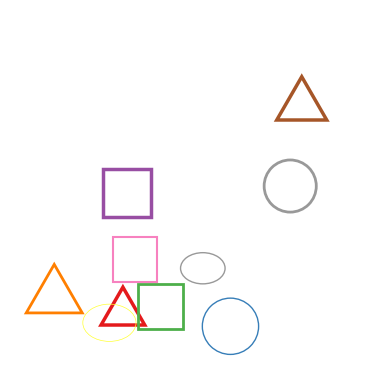[{"shape": "triangle", "thickness": 2.5, "radius": 0.33, "center": [0.319, 0.189]}, {"shape": "circle", "thickness": 1, "radius": 0.37, "center": [0.599, 0.153]}, {"shape": "square", "thickness": 2, "radius": 0.29, "center": [0.418, 0.204]}, {"shape": "square", "thickness": 2.5, "radius": 0.31, "center": [0.331, 0.499]}, {"shape": "triangle", "thickness": 2, "radius": 0.42, "center": [0.141, 0.229]}, {"shape": "oval", "thickness": 0.5, "radius": 0.35, "center": [0.284, 0.162]}, {"shape": "triangle", "thickness": 2.5, "radius": 0.37, "center": [0.784, 0.726]}, {"shape": "square", "thickness": 1.5, "radius": 0.29, "center": [0.351, 0.326]}, {"shape": "circle", "thickness": 2, "radius": 0.34, "center": [0.754, 0.517]}, {"shape": "oval", "thickness": 1, "radius": 0.29, "center": [0.527, 0.303]}]